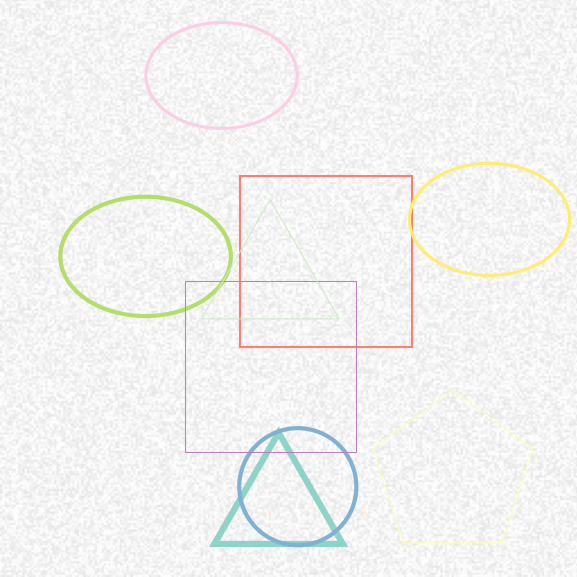[{"shape": "triangle", "thickness": 3, "radius": 0.64, "center": [0.482, 0.121]}, {"shape": "pentagon", "thickness": 0.5, "radius": 0.73, "center": [0.784, 0.177]}, {"shape": "square", "thickness": 1, "radius": 0.74, "center": [0.564, 0.546]}, {"shape": "circle", "thickness": 2, "radius": 0.51, "center": [0.516, 0.156]}, {"shape": "oval", "thickness": 2, "radius": 0.74, "center": [0.252, 0.555]}, {"shape": "oval", "thickness": 1.5, "radius": 0.66, "center": [0.384, 0.869]}, {"shape": "square", "thickness": 0.5, "radius": 0.74, "center": [0.468, 0.364]}, {"shape": "triangle", "thickness": 0.5, "radius": 0.69, "center": [0.468, 0.516]}, {"shape": "oval", "thickness": 1.5, "radius": 0.69, "center": [0.848, 0.619]}]